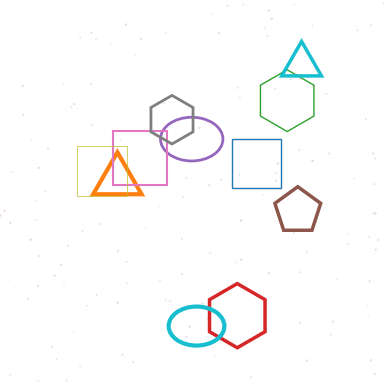[{"shape": "square", "thickness": 1, "radius": 0.32, "center": [0.666, 0.576]}, {"shape": "triangle", "thickness": 3, "radius": 0.36, "center": [0.305, 0.532]}, {"shape": "hexagon", "thickness": 1, "radius": 0.4, "center": [0.746, 0.739]}, {"shape": "hexagon", "thickness": 2.5, "radius": 0.42, "center": [0.616, 0.18]}, {"shape": "oval", "thickness": 2, "radius": 0.41, "center": [0.498, 0.639]}, {"shape": "pentagon", "thickness": 2.5, "radius": 0.31, "center": [0.773, 0.453]}, {"shape": "square", "thickness": 1.5, "radius": 0.35, "center": [0.364, 0.589]}, {"shape": "hexagon", "thickness": 2, "radius": 0.32, "center": [0.447, 0.689]}, {"shape": "square", "thickness": 0.5, "radius": 0.32, "center": [0.264, 0.556]}, {"shape": "oval", "thickness": 3, "radius": 0.36, "center": [0.51, 0.153]}, {"shape": "triangle", "thickness": 2.5, "radius": 0.3, "center": [0.783, 0.833]}]